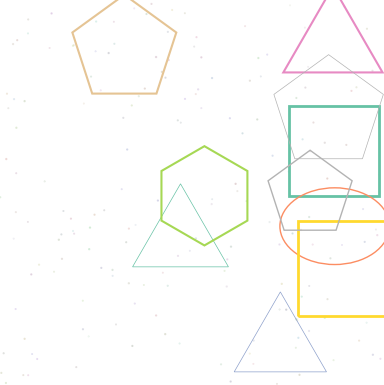[{"shape": "triangle", "thickness": 0.5, "radius": 0.72, "center": [0.469, 0.379]}, {"shape": "square", "thickness": 2, "radius": 0.58, "center": [0.868, 0.607]}, {"shape": "oval", "thickness": 1, "radius": 0.71, "center": [0.869, 0.413]}, {"shape": "triangle", "thickness": 0.5, "radius": 0.69, "center": [0.728, 0.103]}, {"shape": "triangle", "thickness": 1.5, "radius": 0.74, "center": [0.865, 0.886]}, {"shape": "hexagon", "thickness": 1.5, "radius": 0.64, "center": [0.531, 0.491]}, {"shape": "square", "thickness": 2, "radius": 0.62, "center": [0.897, 0.302]}, {"shape": "pentagon", "thickness": 1.5, "radius": 0.71, "center": [0.323, 0.872]}, {"shape": "pentagon", "thickness": 0.5, "radius": 0.75, "center": [0.854, 0.709]}, {"shape": "pentagon", "thickness": 1, "radius": 0.57, "center": [0.805, 0.495]}]